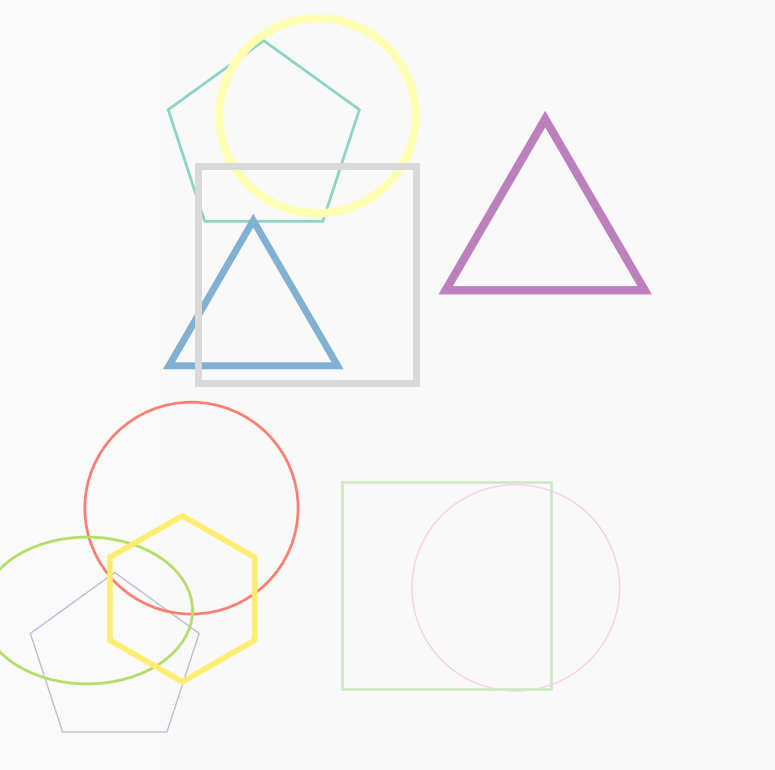[{"shape": "pentagon", "thickness": 1, "radius": 0.65, "center": [0.34, 0.818]}, {"shape": "circle", "thickness": 3, "radius": 0.63, "center": [0.41, 0.85]}, {"shape": "pentagon", "thickness": 0.5, "radius": 0.57, "center": [0.148, 0.142]}, {"shape": "circle", "thickness": 1, "radius": 0.69, "center": [0.247, 0.34]}, {"shape": "triangle", "thickness": 2.5, "radius": 0.63, "center": [0.327, 0.588]}, {"shape": "oval", "thickness": 1, "radius": 0.68, "center": [0.112, 0.207]}, {"shape": "circle", "thickness": 0.5, "radius": 0.67, "center": [0.666, 0.237]}, {"shape": "square", "thickness": 2.5, "radius": 0.7, "center": [0.396, 0.643]}, {"shape": "triangle", "thickness": 3, "radius": 0.74, "center": [0.703, 0.697]}, {"shape": "square", "thickness": 1, "radius": 0.67, "center": [0.576, 0.24]}, {"shape": "hexagon", "thickness": 2, "radius": 0.54, "center": [0.235, 0.222]}]